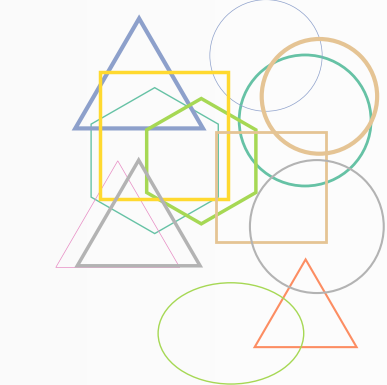[{"shape": "hexagon", "thickness": 1, "radius": 0.95, "center": [0.399, 0.583]}, {"shape": "circle", "thickness": 2, "radius": 0.85, "center": [0.787, 0.687]}, {"shape": "triangle", "thickness": 1.5, "radius": 0.76, "center": [0.789, 0.174]}, {"shape": "circle", "thickness": 0.5, "radius": 0.72, "center": [0.686, 0.856]}, {"shape": "triangle", "thickness": 3, "radius": 0.95, "center": [0.359, 0.762]}, {"shape": "triangle", "thickness": 0.5, "radius": 0.92, "center": [0.304, 0.398]}, {"shape": "oval", "thickness": 1, "radius": 0.94, "center": [0.596, 0.134]}, {"shape": "hexagon", "thickness": 2.5, "radius": 0.81, "center": [0.519, 0.581]}, {"shape": "square", "thickness": 2.5, "radius": 0.82, "center": [0.423, 0.649]}, {"shape": "circle", "thickness": 3, "radius": 0.74, "center": [0.824, 0.75]}, {"shape": "square", "thickness": 2, "radius": 0.71, "center": [0.699, 0.515]}, {"shape": "circle", "thickness": 1.5, "radius": 0.86, "center": [0.818, 0.412]}, {"shape": "triangle", "thickness": 2.5, "radius": 0.91, "center": [0.358, 0.401]}]